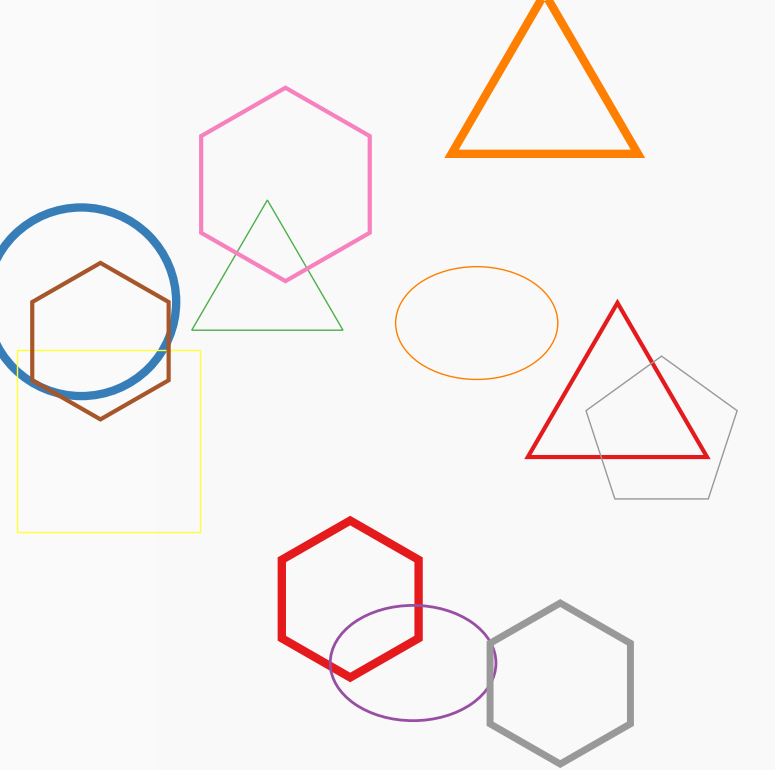[{"shape": "triangle", "thickness": 1.5, "radius": 0.67, "center": [0.797, 0.473]}, {"shape": "hexagon", "thickness": 3, "radius": 0.51, "center": [0.452, 0.222]}, {"shape": "circle", "thickness": 3, "radius": 0.61, "center": [0.105, 0.608]}, {"shape": "triangle", "thickness": 0.5, "radius": 0.56, "center": [0.345, 0.628]}, {"shape": "oval", "thickness": 1, "radius": 0.53, "center": [0.533, 0.139]}, {"shape": "triangle", "thickness": 3, "radius": 0.69, "center": [0.703, 0.87]}, {"shape": "oval", "thickness": 0.5, "radius": 0.52, "center": [0.615, 0.58]}, {"shape": "square", "thickness": 0.5, "radius": 0.59, "center": [0.14, 0.427]}, {"shape": "hexagon", "thickness": 1.5, "radius": 0.51, "center": [0.13, 0.557]}, {"shape": "hexagon", "thickness": 1.5, "radius": 0.63, "center": [0.368, 0.76]}, {"shape": "pentagon", "thickness": 0.5, "radius": 0.51, "center": [0.854, 0.435]}, {"shape": "hexagon", "thickness": 2.5, "radius": 0.52, "center": [0.723, 0.112]}]